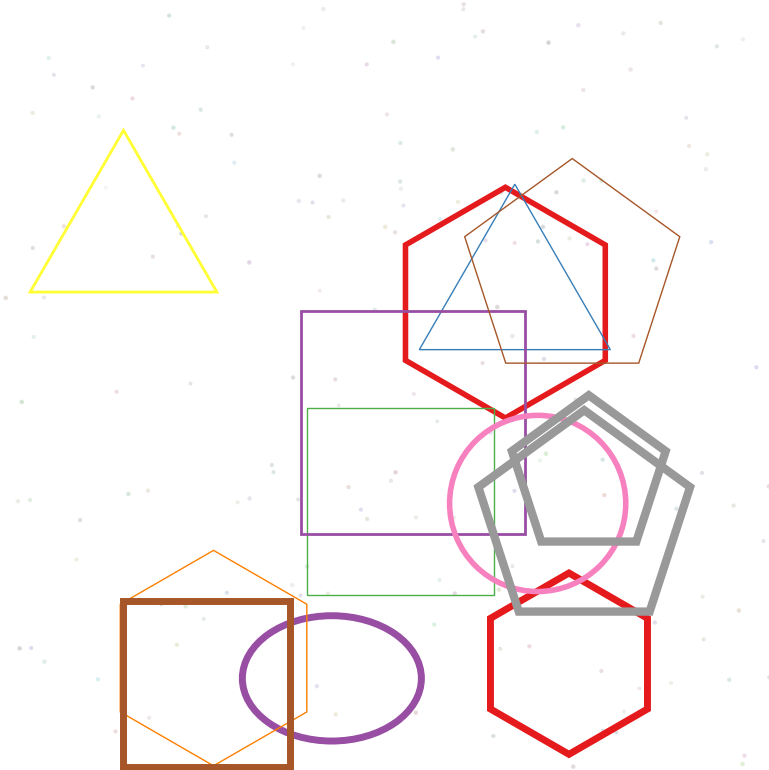[{"shape": "hexagon", "thickness": 2, "radius": 0.75, "center": [0.656, 0.607]}, {"shape": "hexagon", "thickness": 2.5, "radius": 0.59, "center": [0.739, 0.138]}, {"shape": "triangle", "thickness": 0.5, "radius": 0.72, "center": [0.669, 0.618]}, {"shape": "square", "thickness": 0.5, "radius": 0.61, "center": [0.52, 0.349]}, {"shape": "square", "thickness": 1, "radius": 0.73, "center": [0.536, 0.451]}, {"shape": "oval", "thickness": 2.5, "radius": 0.58, "center": [0.431, 0.119]}, {"shape": "hexagon", "thickness": 0.5, "radius": 0.7, "center": [0.277, 0.145]}, {"shape": "triangle", "thickness": 1, "radius": 0.7, "center": [0.16, 0.691]}, {"shape": "pentagon", "thickness": 0.5, "radius": 0.73, "center": [0.743, 0.647]}, {"shape": "square", "thickness": 2.5, "radius": 0.54, "center": [0.268, 0.112]}, {"shape": "circle", "thickness": 2, "radius": 0.57, "center": [0.698, 0.346]}, {"shape": "pentagon", "thickness": 3, "radius": 0.72, "center": [0.759, 0.323]}, {"shape": "pentagon", "thickness": 3, "radius": 0.53, "center": [0.765, 0.382]}]